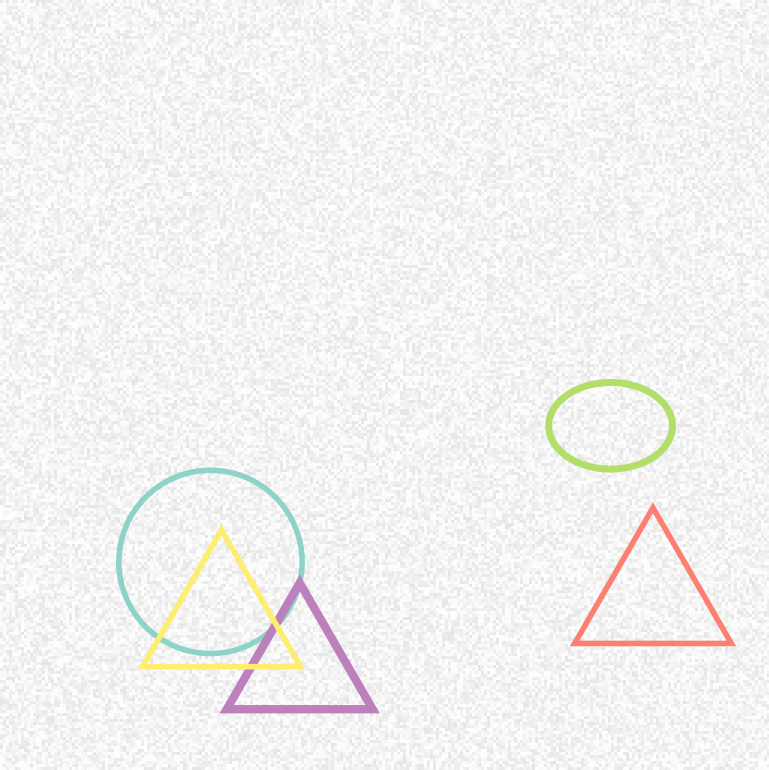[{"shape": "circle", "thickness": 2, "radius": 0.6, "center": [0.273, 0.27]}, {"shape": "triangle", "thickness": 2, "radius": 0.59, "center": [0.848, 0.223]}, {"shape": "oval", "thickness": 2.5, "radius": 0.4, "center": [0.793, 0.447]}, {"shape": "triangle", "thickness": 3, "radius": 0.55, "center": [0.389, 0.134]}, {"shape": "triangle", "thickness": 2, "radius": 0.59, "center": [0.288, 0.193]}]